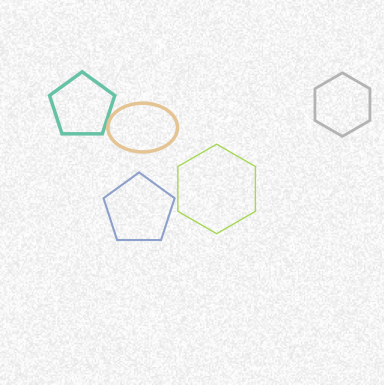[{"shape": "pentagon", "thickness": 2.5, "radius": 0.45, "center": [0.213, 0.724]}, {"shape": "pentagon", "thickness": 1.5, "radius": 0.49, "center": [0.361, 0.455]}, {"shape": "hexagon", "thickness": 1, "radius": 0.58, "center": [0.563, 0.509]}, {"shape": "oval", "thickness": 2.5, "radius": 0.45, "center": [0.371, 0.669]}, {"shape": "hexagon", "thickness": 2, "radius": 0.41, "center": [0.889, 0.728]}]